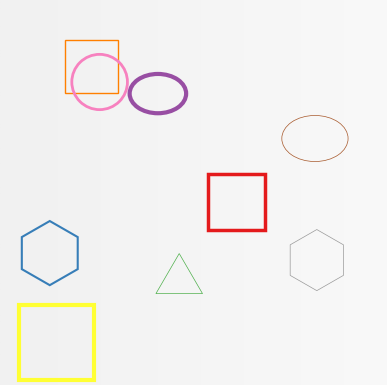[{"shape": "square", "thickness": 2.5, "radius": 0.37, "center": [0.61, 0.475]}, {"shape": "hexagon", "thickness": 1.5, "radius": 0.42, "center": [0.128, 0.343]}, {"shape": "triangle", "thickness": 0.5, "radius": 0.35, "center": [0.462, 0.272]}, {"shape": "oval", "thickness": 3, "radius": 0.36, "center": [0.407, 0.757]}, {"shape": "square", "thickness": 1, "radius": 0.34, "center": [0.236, 0.827]}, {"shape": "square", "thickness": 3, "radius": 0.49, "center": [0.146, 0.111]}, {"shape": "oval", "thickness": 0.5, "radius": 0.43, "center": [0.813, 0.64]}, {"shape": "circle", "thickness": 2, "radius": 0.36, "center": [0.257, 0.787]}, {"shape": "hexagon", "thickness": 0.5, "radius": 0.4, "center": [0.818, 0.324]}]